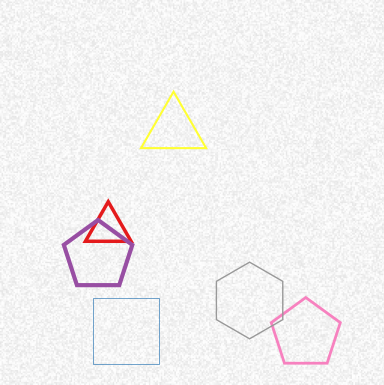[{"shape": "triangle", "thickness": 2.5, "radius": 0.34, "center": [0.281, 0.408]}, {"shape": "square", "thickness": 0.5, "radius": 0.43, "center": [0.327, 0.141]}, {"shape": "pentagon", "thickness": 3, "radius": 0.47, "center": [0.255, 0.335]}, {"shape": "triangle", "thickness": 1.5, "radius": 0.49, "center": [0.451, 0.664]}, {"shape": "pentagon", "thickness": 2, "radius": 0.47, "center": [0.794, 0.133]}, {"shape": "hexagon", "thickness": 1, "radius": 0.5, "center": [0.648, 0.22]}]